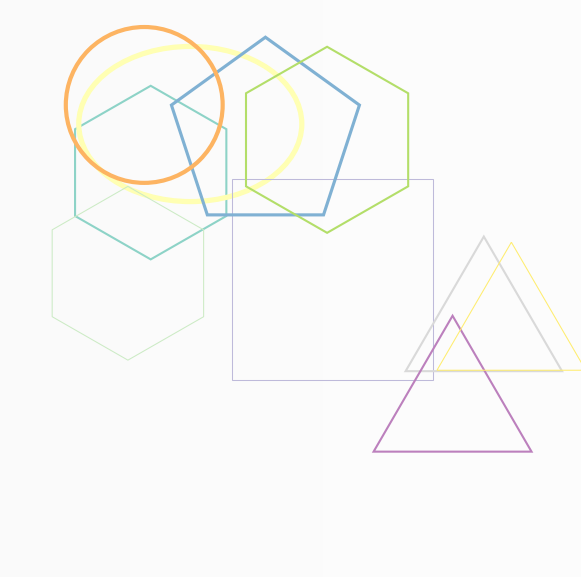[{"shape": "hexagon", "thickness": 1, "radius": 0.75, "center": [0.259, 0.7]}, {"shape": "oval", "thickness": 2.5, "radius": 0.96, "center": [0.327, 0.784]}, {"shape": "square", "thickness": 0.5, "radius": 0.87, "center": [0.572, 0.515]}, {"shape": "pentagon", "thickness": 1.5, "radius": 0.85, "center": [0.457, 0.765]}, {"shape": "circle", "thickness": 2, "radius": 0.67, "center": [0.248, 0.817]}, {"shape": "hexagon", "thickness": 1, "radius": 0.81, "center": [0.563, 0.757]}, {"shape": "triangle", "thickness": 1, "radius": 0.78, "center": [0.832, 0.434]}, {"shape": "triangle", "thickness": 1, "radius": 0.78, "center": [0.779, 0.295]}, {"shape": "hexagon", "thickness": 0.5, "radius": 0.75, "center": [0.22, 0.526]}, {"shape": "triangle", "thickness": 0.5, "radius": 0.74, "center": [0.88, 0.432]}]